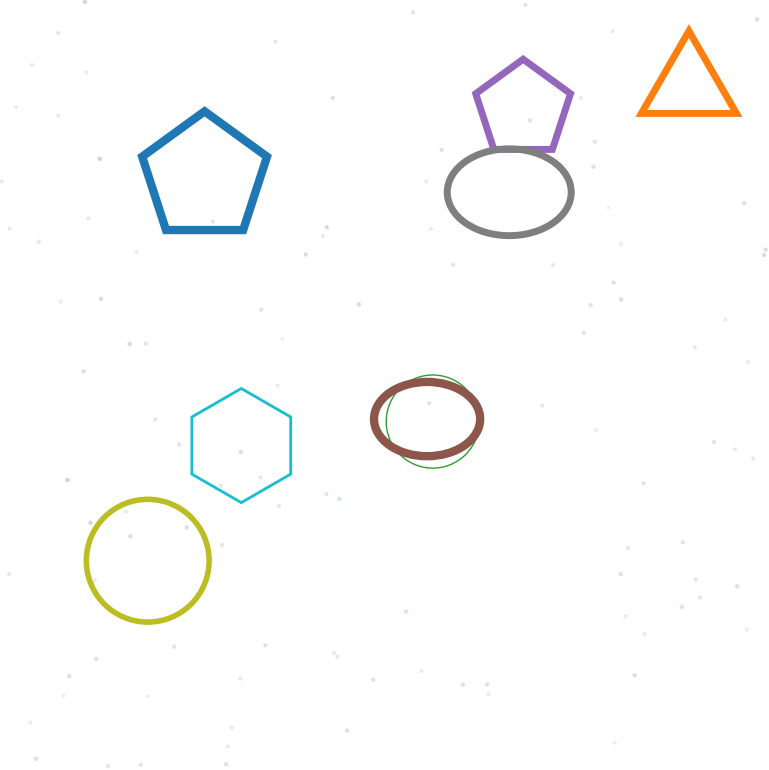[{"shape": "pentagon", "thickness": 3, "radius": 0.43, "center": [0.266, 0.77]}, {"shape": "triangle", "thickness": 2.5, "radius": 0.36, "center": [0.895, 0.888]}, {"shape": "circle", "thickness": 0.5, "radius": 0.3, "center": [0.562, 0.453]}, {"shape": "pentagon", "thickness": 2.5, "radius": 0.32, "center": [0.679, 0.858]}, {"shape": "oval", "thickness": 3, "radius": 0.34, "center": [0.555, 0.456]}, {"shape": "oval", "thickness": 2.5, "radius": 0.4, "center": [0.661, 0.75]}, {"shape": "circle", "thickness": 2, "radius": 0.4, "center": [0.192, 0.272]}, {"shape": "hexagon", "thickness": 1, "radius": 0.37, "center": [0.313, 0.421]}]